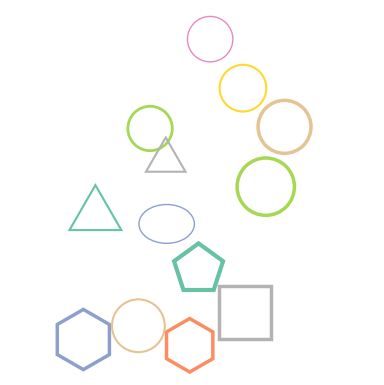[{"shape": "triangle", "thickness": 1.5, "radius": 0.39, "center": [0.248, 0.441]}, {"shape": "pentagon", "thickness": 3, "radius": 0.33, "center": [0.516, 0.301]}, {"shape": "hexagon", "thickness": 2.5, "radius": 0.35, "center": [0.493, 0.103]}, {"shape": "hexagon", "thickness": 2.5, "radius": 0.39, "center": [0.217, 0.118]}, {"shape": "oval", "thickness": 1, "radius": 0.36, "center": [0.433, 0.418]}, {"shape": "circle", "thickness": 1, "radius": 0.29, "center": [0.546, 0.898]}, {"shape": "circle", "thickness": 2.5, "radius": 0.37, "center": [0.69, 0.515]}, {"shape": "circle", "thickness": 2, "radius": 0.29, "center": [0.39, 0.666]}, {"shape": "circle", "thickness": 1.5, "radius": 0.3, "center": [0.631, 0.771]}, {"shape": "circle", "thickness": 2.5, "radius": 0.34, "center": [0.739, 0.671]}, {"shape": "circle", "thickness": 1.5, "radius": 0.34, "center": [0.359, 0.154]}, {"shape": "square", "thickness": 2.5, "radius": 0.34, "center": [0.635, 0.188]}, {"shape": "triangle", "thickness": 1.5, "radius": 0.3, "center": [0.43, 0.584]}]